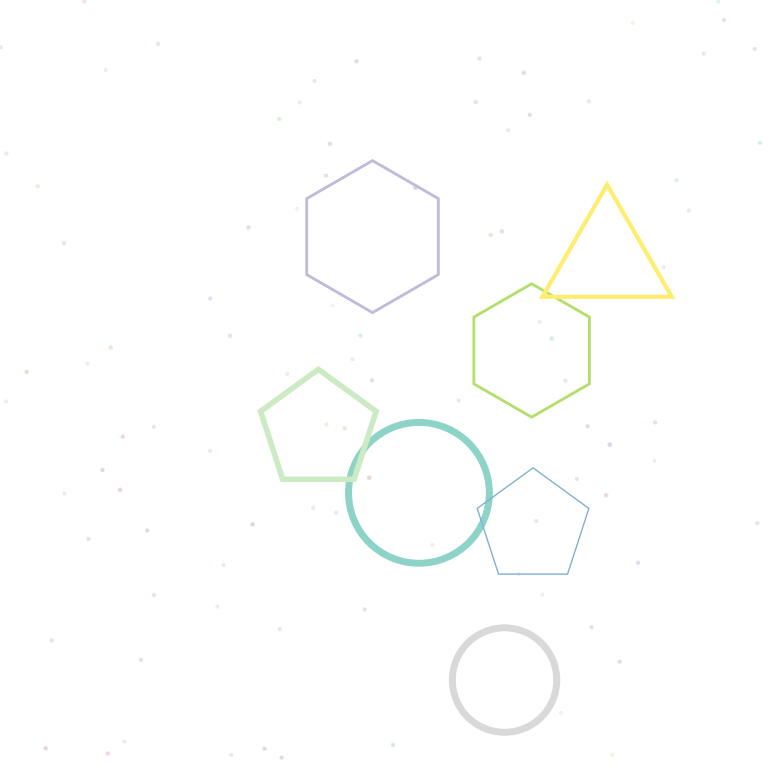[{"shape": "circle", "thickness": 2.5, "radius": 0.46, "center": [0.544, 0.36]}, {"shape": "hexagon", "thickness": 1, "radius": 0.49, "center": [0.484, 0.693]}, {"shape": "pentagon", "thickness": 0.5, "radius": 0.38, "center": [0.692, 0.316]}, {"shape": "hexagon", "thickness": 1, "radius": 0.43, "center": [0.69, 0.545]}, {"shape": "circle", "thickness": 2.5, "radius": 0.34, "center": [0.655, 0.117]}, {"shape": "pentagon", "thickness": 2, "radius": 0.39, "center": [0.413, 0.441]}, {"shape": "triangle", "thickness": 1.5, "radius": 0.49, "center": [0.788, 0.663]}]